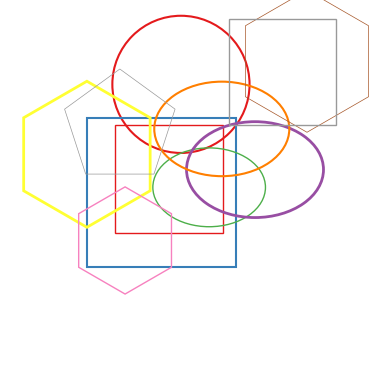[{"shape": "circle", "thickness": 1.5, "radius": 0.89, "center": [0.47, 0.781]}, {"shape": "square", "thickness": 1, "radius": 0.7, "center": [0.439, 0.535]}, {"shape": "square", "thickness": 1.5, "radius": 0.96, "center": [0.419, 0.5]}, {"shape": "oval", "thickness": 1, "radius": 0.73, "center": [0.543, 0.513]}, {"shape": "oval", "thickness": 2, "radius": 0.89, "center": [0.662, 0.559]}, {"shape": "oval", "thickness": 1.5, "radius": 0.88, "center": [0.576, 0.665]}, {"shape": "hexagon", "thickness": 2, "radius": 0.95, "center": [0.226, 0.599]}, {"shape": "hexagon", "thickness": 0.5, "radius": 0.92, "center": [0.797, 0.841]}, {"shape": "hexagon", "thickness": 1, "radius": 0.7, "center": [0.325, 0.375]}, {"shape": "square", "thickness": 1, "radius": 0.69, "center": [0.734, 0.813]}, {"shape": "pentagon", "thickness": 0.5, "radius": 0.75, "center": [0.311, 0.67]}]